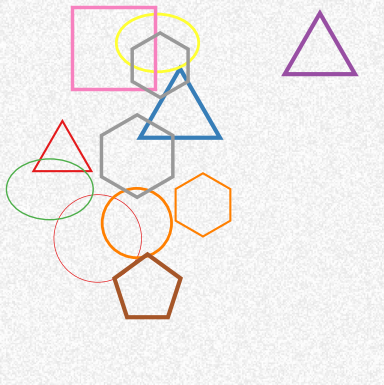[{"shape": "circle", "thickness": 0.5, "radius": 0.57, "center": [0.254, 0.381]}, {"shape": "triangle", "thickness": 1.5, "radius": 0.43, "center": [0.162, 0.599]}, {"shape": "triangle", "thickness": 3, "radius": 0.6, "center": [0.467, 0.702]}, {"shape": "oval", "thickness": 1, "radius": 0.56, "center": [0.129, 0.508]}, {"shape": "triangle", "thickness": 3, "radius": 0.53, "center": [0.831, 0.86]}, {"shape": "circle", "thickness": 2, "radius": 0.45, "center": [0.355, 0.421]}, {"shape": "hexagon", "thickness": 1.5, "radius": 0.41, "center": [0.527, 0.468]}, {"shape": "oval", "thickness": 2, "radius": 0.53, "center": [0.409, 0.888]}, {"shape": "pentagon", "thickness": 3, "radius": 0.45, "center": [0.383, 0.249]}, {"shape": "square", "thickness": 2.5, "radius": 0.54, "center": [0.295, 0.875]}, {"shape": "hexagon", "thickness": 2.5, "radius": 0.42, "center": [0.416, 0.831]}, {"shape": "hexagon", "thickness": 2.5, "radius": 0.54, "center": [0.356, 0.595]}]